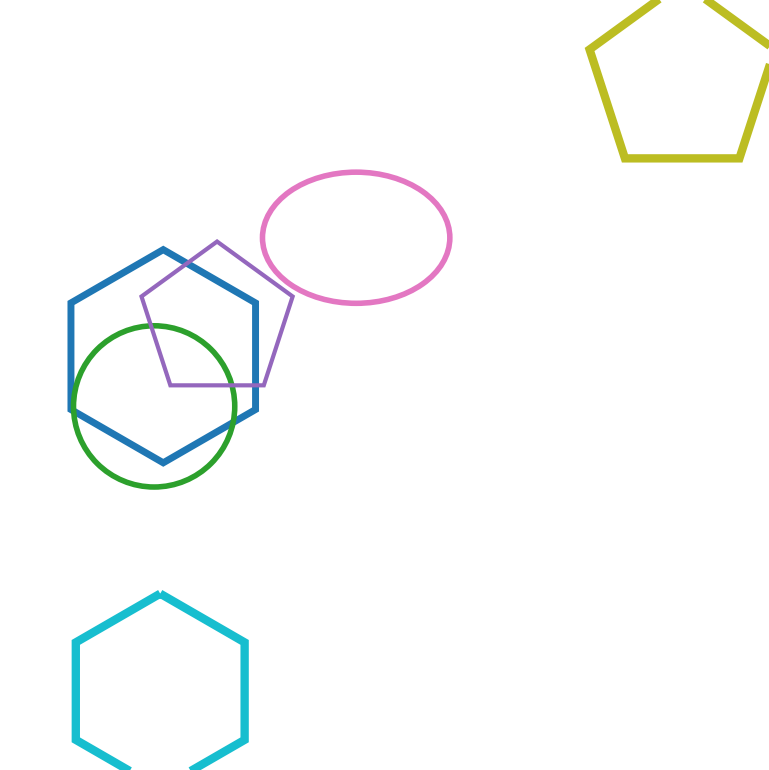[{"shape": "hexagon", "thickness": 2.5, "radius": 0.69, "center": [0.212, 0.537]}, {"shape": "circle", "thickness": 2, "radius": 0.52, "center": [0.2, 0.472]}, {"shape": "pentagon", "thickness": 1.5, "radius": 0.52, "center": [0.282, 0.583]}, {"shape": "oval", "thickness": 2, "radius": 0.61, "center": [0.463, 0.691]}, {"shape": "pentagon", "thickness": 3, "radius": 0.63, "center": [0.886, 0.897]}, {"shape": "hexagon", "thickness": 3, "radius": 0.63, "center": [0.208, 0.102]}]